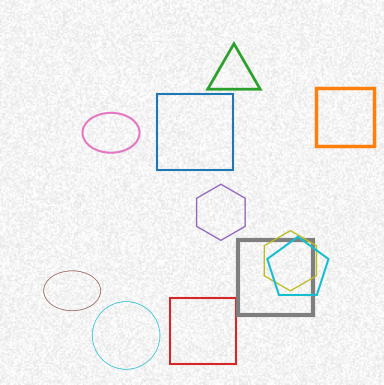[{"shape": "square", "thickness": 1.5, "radius": 0.49, "center": [0.507, 0.657]}, {"shape": "square", "thickness": 2.5, "radius": 0.38, "center": [0.896, 0.696]}, {"shape": "triangle", "thickness": 2, "radius": 0.39, "center": [0.608, 0.808]}, {"shape": "square", "thickness": 1.5, "radius": 0.43, "center": [0.527, 0.141]}, {"shape": "hexagon", "thickness": 1, "radius": 0.36, "center": [0.574, 0.449]}, {"shape": "oval", "thickness": 0.5, "radius": 0.37, "center": [0.187, 0.245]}, {"shape": "oval", "thickness": 1.5, "radius": 0.37, "center": [0.288, 0.655]}, {"shape": "square", "thickness": 3, "radius": 0.49, "center": [0.716, 0.28]}, {"shape": "hexagon", "thickness": 1, "radius": 0.39, "center": [0.754, 0.323]}, {"shape": "circle", "thickness": 0.5, "radius": 0.44, "center": [0.328, 0.129]}, {"shape": "pentagon", "thickness": 1.5, "radius": 0.42, "center": [0.774, 0.301]}]